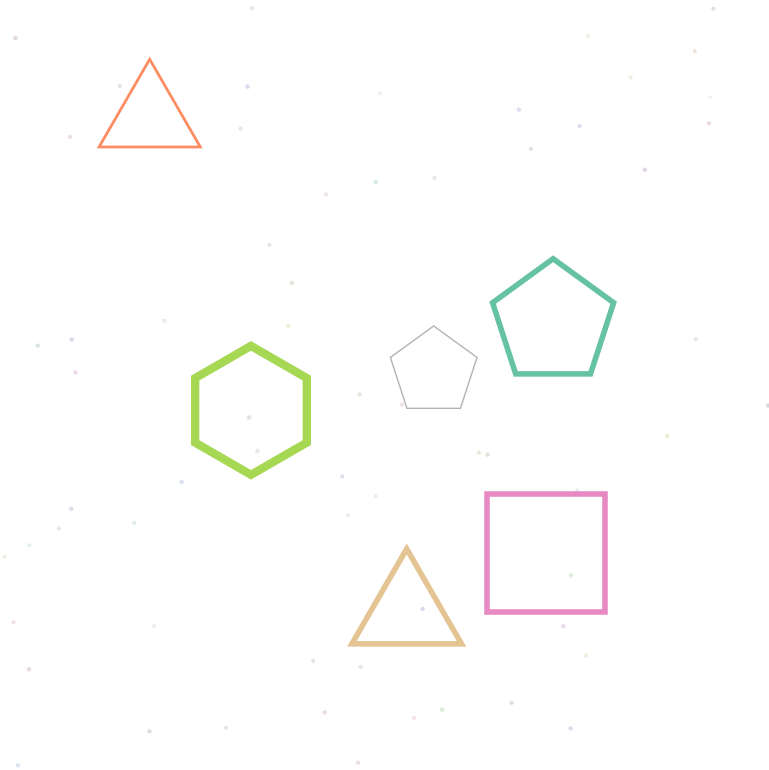[{"shape": "pentagon", "thickness": 2, "radius": 0.41, "center": [0.718, 0.581]}, {"shape": "triangle", "thickness": 1, "radius": 0.38, "center": [0.194, 0.847]}, {"shape": "square", "thickness": 2, "radius": 0.38, "center": [0.709, 0.282]}, {"shape": "hexagon", "thickness": 3, "radius": 0.42, "center": [0.326, 0.467]}, {"shape": "triangle", "thickness": 2, "radius": 0.41, "center": [0.528, 0.205]}, {"shape": "pentagon", "thickness": 0.5, "radius": 0.3, "center": [0.563, 0.518]}]